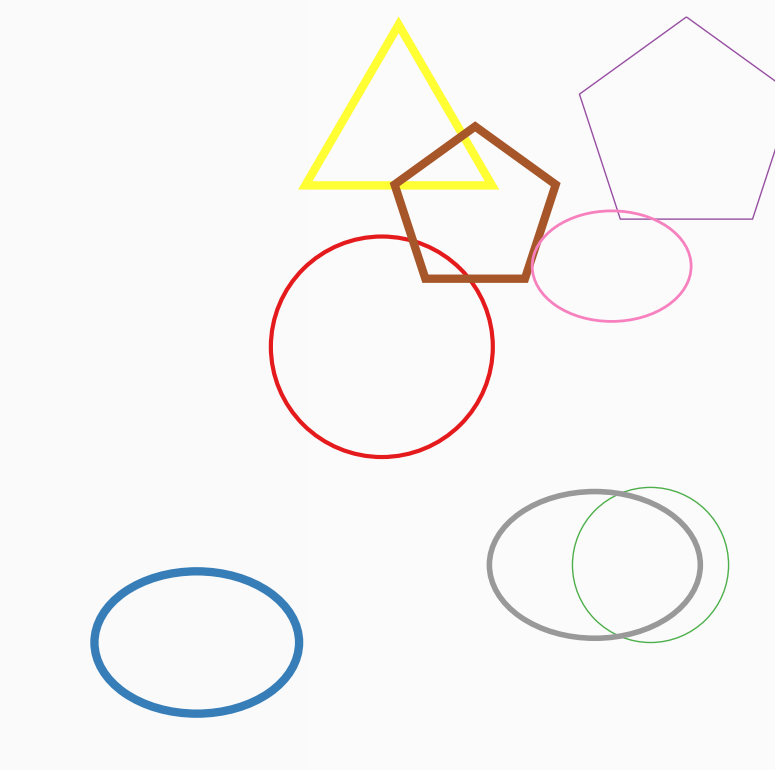[{"shape": "circle", "thickness": 1.5, "radius": 0.72, "center": [0.493, 0.55]}, {"shape": "oval", "thickness": 3, "radius": 0.66, "center": [0.254, 0.166]}, {"shape": "circle", "thickness": 0.5, "radius": 0.5, "center": [0.839, 0.266]}, {"shape": "pentagon", "thickness": 0.5, "radius": 0.73, "center": [0.886, 0.833]}, {"shape": "triangle", "thickness": 3, "radius": 0.7, "center": [0.514, 0.829]}, {"shape": "pentagon", "thickness": 3, "radius": 0.55, "center": [0.613, 0.726]}, {"shape": "oval", "thickness": 1, "radius": 0.51, "center": [0.789, 0.654]}, {"shape": "oval", "thickness": 2, "radius": 0.68, "center": [0.768, 0.266]}]